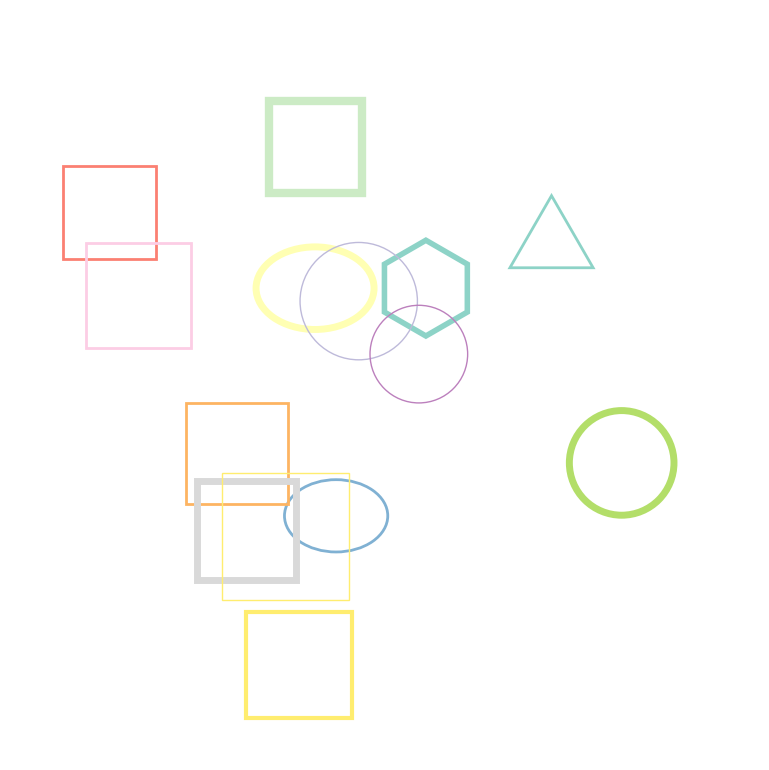[{"shape": "hexagon", "thickness": 2, "radius": 0.31, "center": [0.553, 0.626]}, {"shape": "triangle", "thickness": 1, "radius": 0.31, "center": [0.716, 0.683]}, {"shape": "oval", "thickness": 2.5, "radius": 0.38, "center": [0.409, 0.626]}, {"shape": "circle", "thickness": 0.5, "radius": 0.38, "center": [0.466, 0.609]}, {"shape": "square", "thickness": 1, "radius": 0.3, "center": [0.142, 0.724]}, {"shape": "oval", "thickness": 1, "radius": 0.34, "center": [0.437, 0.33]}, {"shape": "square", "thickness": 1, "radius": 0.33, "center": [0.308, 0.411]}, {"shape": "circle", "thickness": 2.5, "radius": 0.34, "center": [0.807, 0.399]}, {"shape": "square", "thickness": 1, "radius": 0.34, "center": [0.18, 0.616]}, {"shape": "square", "thickness": 2.5, "radius": 0.32, "center": [0.321, 0.311]}, {"shape": "circle", "thickness": 0.5, "radius": 0.32, "center": [0.544, 0.54]}, {"shape": "square", "thickness": 3, "radius": 0.3, "center": [0.41, 0.809]}, {"shape": "square", "thickness": 0.5, "radius": 0.41, "center": [0.371, 0.303]}, {"shape": "square", "thickness": 1.5, "radius": 0.35, "center": [0.388, 0.136]}]